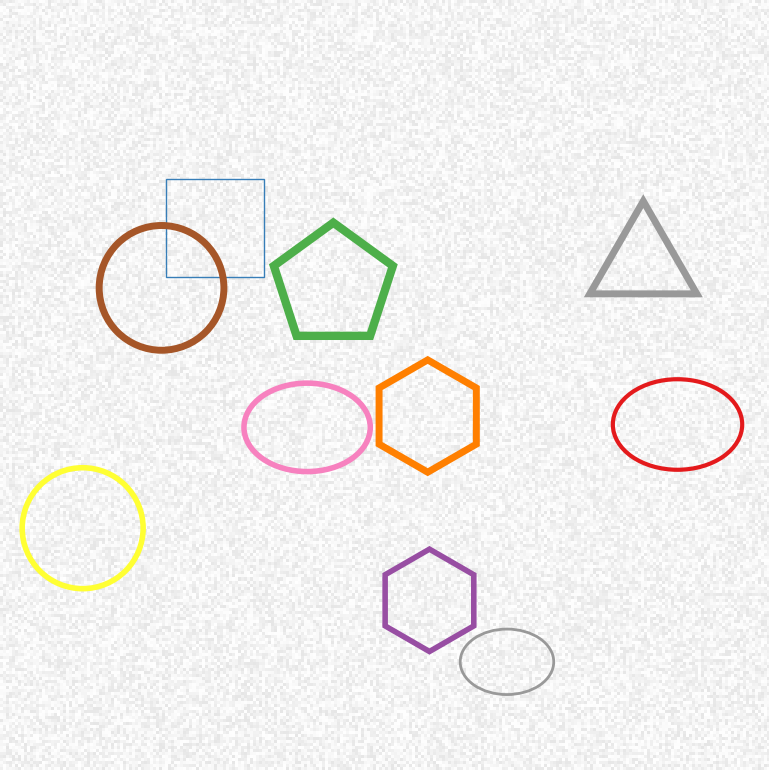[{"shape": "oval", "thickness": 1.5, "radius": 0.42, "center": [0.88, 0.449]}, {"shape": "square", "thickness": 0.5, "radius": 0.32, "center": [0.279, 0.704]}, {"shape": "pentagon", "thickness": 3, "radius": 0.41, "center": [0.433, 0.63]}, {"shape": "hexagon", "thickness": 2, "radius": 0.33, "center": [0.558, 0.22]}, {"shape": "hexagon", "thickness": 2.5, "radius": 0.36, "center": [0.555, 0.46]}, {"shape": "circle", "thickness": 2, "radius": 0.39, "center": [0.107, 0.314]}, {"shape": "circle", "thickness": 2.5, "radius": 0.41, "center": [0.21, 0.626]}, {"shape": "oval", "thickness": 2, "radius": 0.41, "center": [0.399, 0.445]}, {"shape": "oval", "thickness": 1, "radius": 0.3, "center": [0.658, 0.14]}, {"shape": "triangle", "thickness": 2.5, "radius": 0.4, "center": [0.835, 0.659]}]